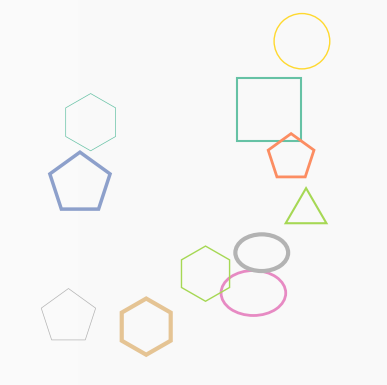[{"shape": "hexagon", "thickness": 0.5, "radius": 0.37, "center": [0.234, 0.683]}, {"shape": "square", "thickness": 1.5, "radius": 0.41, "center": [0.695, 0.716]}, {"shape": "pentagon", "thickness": 2, "radius": 0.31, "center": [0.751, 0.591]}, {"shape": "pentagon", "thickness": 2.5, "radius": 0.41, "center": [0.206, 0.523]}, {"shape": "oval", "thickness": 2, "radius": 0.42, "center": [0.654, 0.239]}, {"shape": "triangle", "thickness": 1.5, "radius": 0.3, "center": [0.79, 0.451]}, {"shape": "hexagon", "thickness": 1, "radius": 0.36, "center": [0.53, 0.289]}, {"shape": "circle", "thickness": 1, "radius": 0.36, "center": [0.779, 0.893]}, {"shape": "hexagon", "thickness": 3, "radius": 0.36, "center": [0.377, 0.152]}, {"shape": "pentagon", "thickness": 0.5, "radius": 0.37, "center": [0.177, 0.177]}, {"shape": "oval", "thickness": 3, "radius": 0.34, "center": [0.675, 0.344]}]